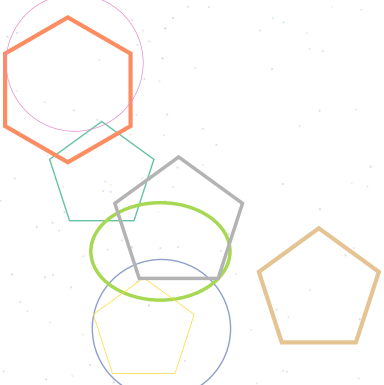[{"shape": "pentagon", "thickness": 1, "radius": 0.71, "center": [0.264, 0.542]}, {"shape": "hexagon", "thickness": 3, "radius": 0.94, "center": [0.176, 0.767]}, {"shape": "circle", "thickness": 1, "radius": 0.9, "center": [0.419, 0.146]}, {"shape": "circle", "thickness": 0.5, "radius": 0.89, "center": [0.194, 0.837]}, {"shape": "oval", "thickness": 2.5, "radius": 0.9, "center": [0.417, 0.347]}, {"shape": "pentagon", "thickness": 0.5, "radius": 0.69, "center": [0.373, 0.141]}, {"shape": "pentagon", "thickness": 3, "radius": 0.82, "center": [0.828, 0.243]}, {"shape": "pentagon", "thickness": 2.5, "radius": 0.87, "center": [0.464, 0.418]}]